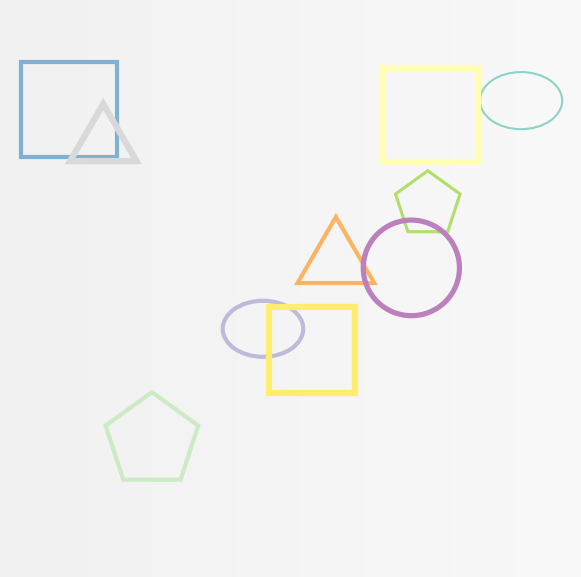[{"shape": "oval", "thickness": 1, "radius": 0.35, "center": [0.896, 0.825]}, {"shape": "square", "thickness": 3, "radius": 0.41, "center": [0.74, 0.8]}, {"shape": "oval", "thickness": 2, "radius": 0.35, "center": [0.452, 0.43]}, {"shape": "square", "thickness": 2, "radius": 0.41, "center": [0.118, 0.81]}, {"shape": "triangle", "thickness": 2, "radius": 0.38, "center": [0.578, 0.547]}, {"shape": "pentagon", "thickness": 1.5, "radius": 0.29, "center": [0.736, 0.645]}, {"shape": "triangle", "thickness": 3, "radius": 0.33, "center": [0.178, 0.753]}, {"shape": "circle", "thickness": 2.5, "radius": 0.41, "center": [0.708, 0.535]}, {"shape": "pentagon", "thickness": 2, "radius": 0.42, "center": [0.261, 0.236]}, {"shape": "square", "thickness": 3, "radius": 0.37, "center": [0.537, 0.393]}]